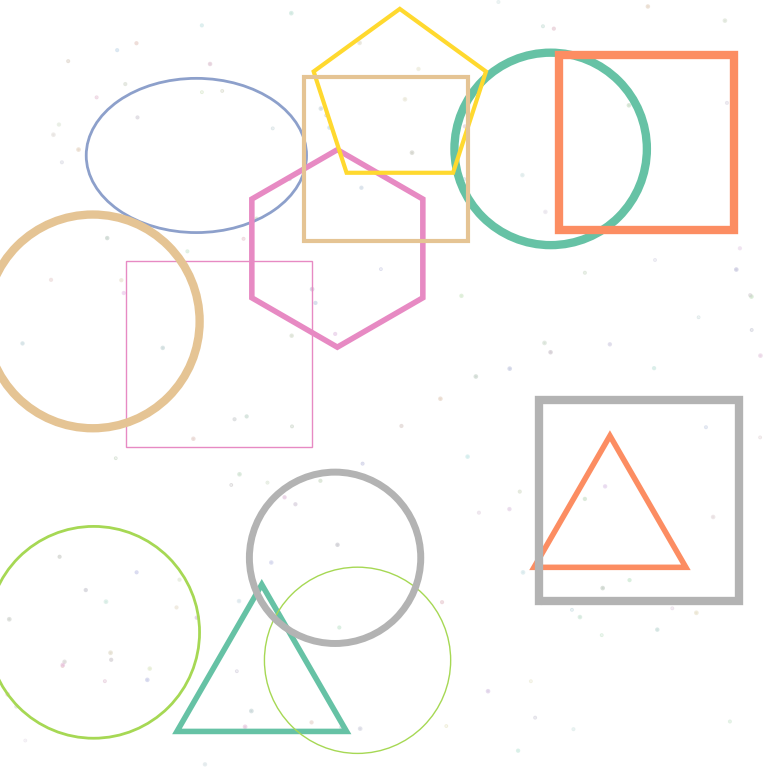[{"shape": "circle", "thickness": 3, "radius": 0.62, "center": [0.715, 0.807]}, {"shape": "triangle", "thickness": 2, "radius": 0.64, "center": [0.34, 0.114]}, {"shape": "triangle", "thickness": 2, "radius": 0.57, "center": [0.792, 0.32]}, {"shape": "square", "thickness": 3, "radius": 0.57, "center": [0.839, 0.815]}, {"shape": "oval", "thickness": 1, "radius": 0.72, "center": [0.255, 0.798]}, {"shape": "square", "thickness": 0.5, "radius": 0.6, "center": [0.284, 0.54]}, {"shape": "hexagon", "thickness": 2, "radius": 0.64, "center": [0.438, 0.677]}, {"shape": "circle", "thickness": 0.5, "radius": 0.6, "center": [0.464, 0.142]}, {"shape": "circle", "thickness": 1, "radius": 0.69, "center": [0.122, 0.179]}, {"shape": "pentagon", "thickness": 1.5, "radius": 0.59, "center": [0.519, 0.871]}, {"shape": "circle", "thickness": 3, "radius": 0.69, "center": [0.12, 0.583]}, {"shape": "square", "thickness": 1.5, "radius": 0.53, "center": [0.501, 0.794]}, {"shape": "square", "thickness": 3, "radius": 0.65, "center": [0.83, 0.35]}, {"shape": "circle", "thickness": 2.5, "radius": 0.56, "center": [0.435, 0.276]}]